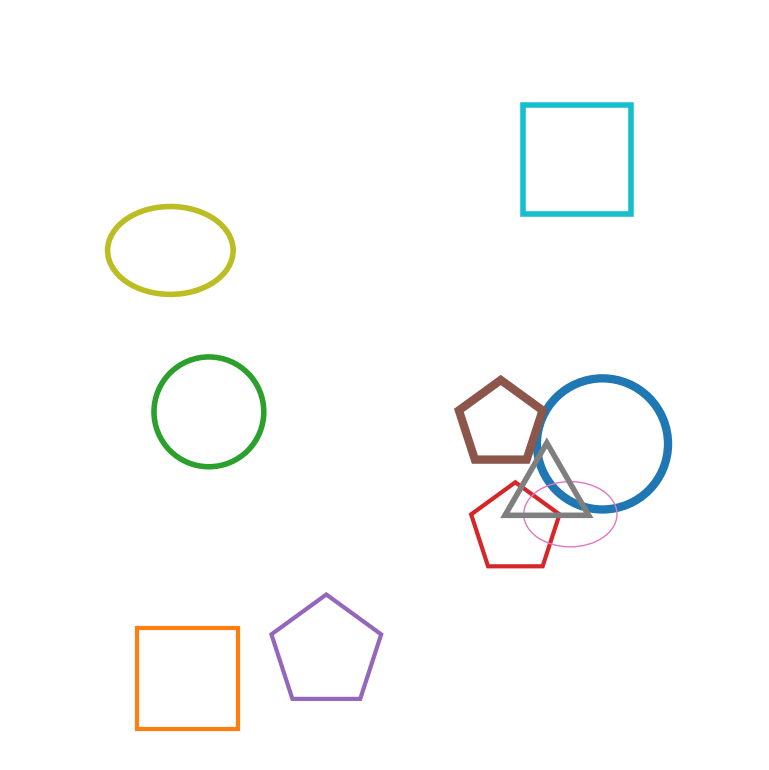[{"shape": "circle", "thickness": 3, "radius": 0.43, "center": [0.782, 0.423]}, {"shape": "square", "thickness": 1.5, "radius": 0.33, "center": [0.243, 0.119]}, {"shape": "circle", "thickness": 2, "radius": 0.36, "center": [0.271, 0.465]}, {"shape": "pentagon", "thickness": 1.5, "radius": 0.3, "center": [0.669, 0.313]}, {"shape": "pentagon", "thickness": 1.5, "radius": 0.37, "center": [0.424, 0.153]}, {"shape": "pentagon", "thickness": 3, "radius": 0.29, "center": [0.65, 0.449]}, {"shape": "oval", "thickness": 0.5, "radius": 0.3, "center": [0.741, 0.332]}, {"shape": "triangle", "thickness": 2, "radius": 0.31, "center": [0.71, 0.362]}, {"shape": "oval", "thickness": 2, "radius": 0.41, "center": [0.221, 0.675]}, {"shape": "square", "thickness": 2, "radius": 0.35, "center": [0.749, 0.793]}]